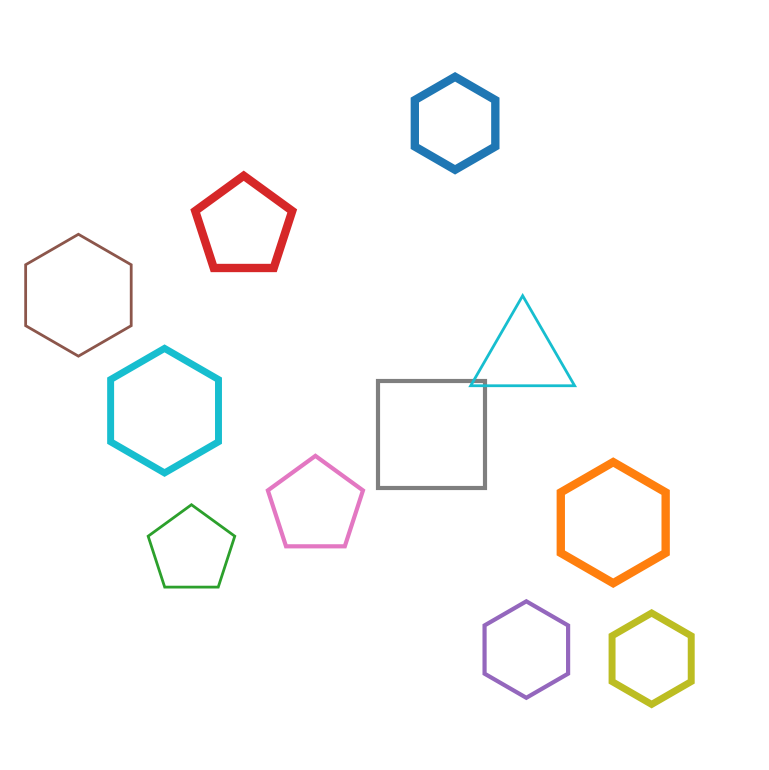[{"shape": "hexagon", "thickness": 3, "radius": 0.3, "center": [0.591, 0.84]}, {"shape": "hexagon", "thickness": 3, "radius": 0.39, "center": [0.796, 0.321]}, {"shape": "pentagon", "thickness": 1, "radius": 0.3, "center": [0.249, 0.285]}, {"shape": "pentagon", "thickness": 3, "radius": 0.33, "center": [0.317, 0.706]}, {"shape": "hexagon", "thickness": 1.5, "radius": 0.31, "center": [0.684, 0.156]}, {"shape": "hexagon", "thickness": 1, "radius": 0.4, "center": [0.102, 0.617]}, {"shape": "pentagon", "thickness": 1.5, "radius": 0.32, "center": [0.41, 0.343]}, {"shape": "square", "thickness": 1.5, "radius": 0.35, "center": [0.561, 0.436]}, {"shape": "hexagon", "thickness": 2.5, "radius": 0.3, "center": [0.846, 0.145]}, {"shape": "hexagon", "thickness": 2.5, "radius": 0.4, "center": [0.214, 0.467]}, {"shape": "triangle", "thickness": 1, "radius": 0.39, "center": [0.679, 0.538]}]